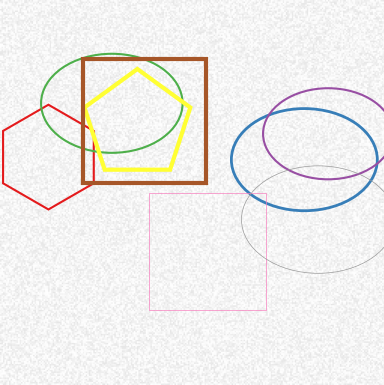[{"shape": "hexagon", "thickness": 1.5, "radius": 0.68, "center": [0.126, 0.592]}, {"shape": "oval", "thickness": 2, "radius": 0.95, "center": [0.79, 0.585]}, {"shape": "oval", "thickness": 1.5, "radius": 0.92, "center": [0.29, 0.732]}, {"shape": "oval", "thickness": 1.5, "radius": 0.84, "center": [0.852, 0.653]}, {"shape": "pentagon", "thickness": 3, "radius": 0.72, "center": [0.357, 0.676]}, {"shape": "square", "thickness": 3, "radius": 0.8, "center": [0.375, 0.685]}, {"shape": "square", "thickness": 0.5, "radius": 0.76, "center": [0.54, 0.347]}, {"shape": "oval", "thickness": 0.5, "radius": 1.0, "center": [0.827, 0.43]}]